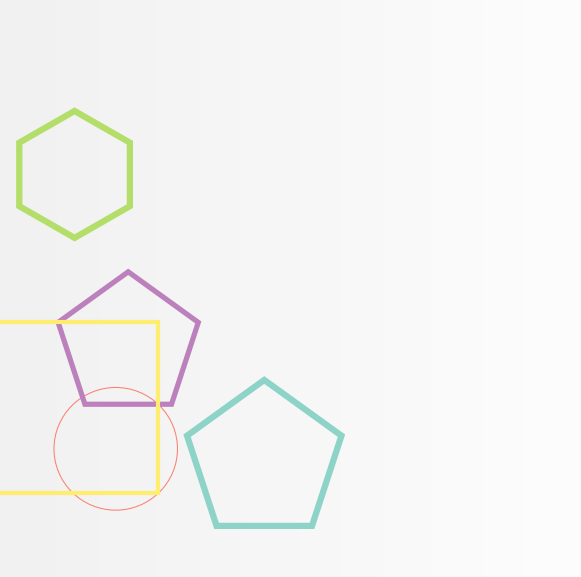[{"shape": "pentagon", "thickness": 3, "radius": 0.7, "center": [0.455, 0.202]}, {"shape": "circle", "thickness": 0.5, "radius": 0.53, "center": [0.199, 0.222]}, {"shape": "hexagon", "thickness": 3, "radius": 0.55, "center": [0.128, 0.697]}, {"shape": "pentagon", "thickness": 2.5, "radius": 0.63, "center": [0.221, 0.402]}, {"shape": "square", "thickness": 2, "radius": 0.74, "center": [0.124, 0.294]}]